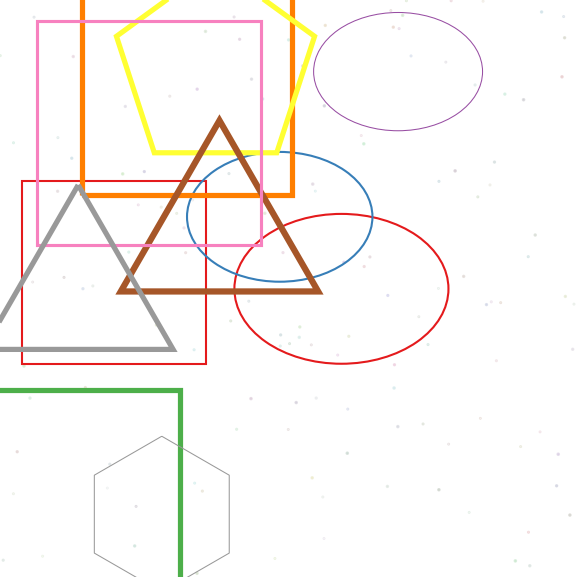[{"shape": "oval", "thickness": 1, "radius": 0.93, "center": [0.591, 0.499]}, {"shape": "square", "thickness": 1, "radius": 0.8, "center": [0.197, 0.527]}, {"shape": "oval", "thickness": 1, "radius": 0.8, "center": [0.484, 0.624]}, {"shape": "square", "thickness": 2.5, "radius": 0.87, "center": [0.139, 0.151]}, {"shape": "oval", "thickness": 0.5, "radius": 0.73, "center": [0.689, 0.875]}, {"shape": "square", "thickness": 2.5, "radius": 0.91, "center": [0.323, 0.843]}, {"shape": "pentagon", "thickness": 2.5, "radius": 0.9, "center": [0.373, 0.881]}, {"shape": "triangle", "thickness": 3, "radius": 0.99, "center": [0.38, 0.593]}, {"shape": "square", "thickness": 1.5, "radius": 0.97, "center": [0.258, 0.768]}, {"shape": "triangle", "thickness": 2.5, "radius": 0.95, "center": [0.135, 0.489]}, {"shape": "hexagon", "thickness": 0.5, "radius": 0.67, "center": [0.28, 0.109]}]